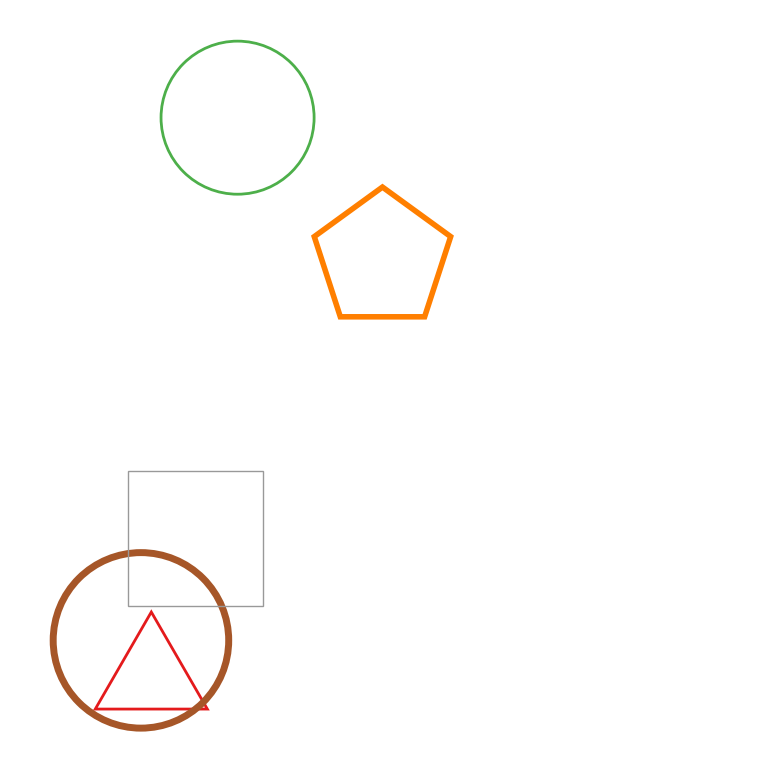[{"shape": "triangle", "thickness": 1, "radius": 0.42, "center": [0.197, 0.121]}, {"shape": "circle", "thickness": 1, "radius": 0.5, "center": [0.309, 0.847]}, {"shape": "pentagon", "thickness": 2, "radius": 0.47, "center": [0.497, 0.664]}, {"shape": "circle", "thickness": 2.5, "radius": 0.57, "center": [0.183, 0.168]}, {"shape": "square", "thickness": 0.5, "radius": 0.44, "center": [0.254, 0.301]}]